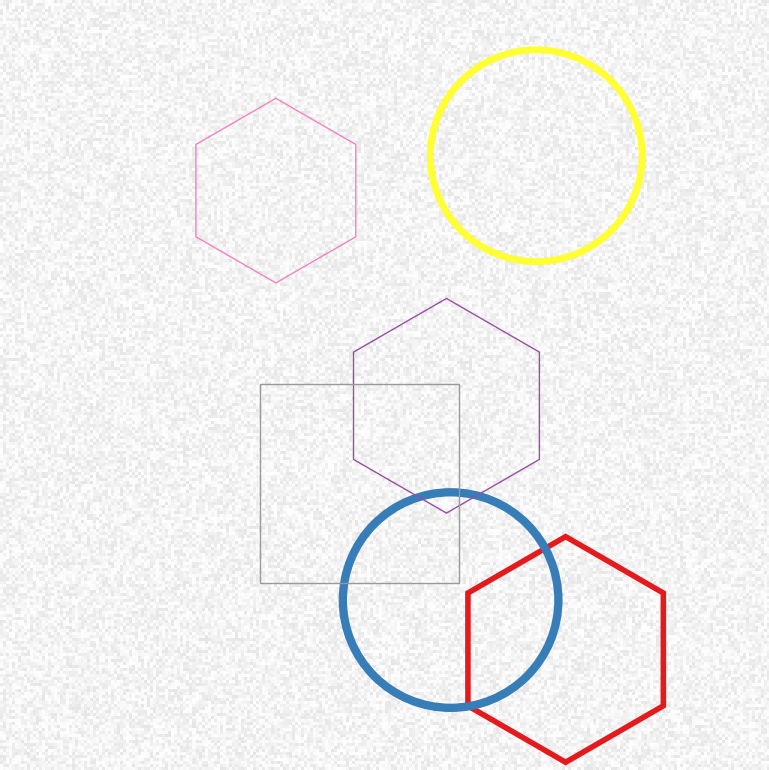[{"shape": "hexagon", "thickness": 2, "radius": 0.73, "center": [0.735, 0.157]}, {"shape": "circle", "thickness": 3, "radius": 0.7, "center": [0.585, 0.221]}, {"shape": "hexagon", "thickness": 0.5, "radius": 0.7, "center": [0.58, 0.473]}, {"shape": "circle", "thickness": 2.5, "radius": 0.69, "center": [0.696, 0.798]}, {"shape": "hexagon", "thickness": 0.5, "radius": 0.6, "center": [0.358, 0.752]}, {"shape": "square", "thickness": 0.5, "radius": 0.65, "center": [0.466, 0.372]}]